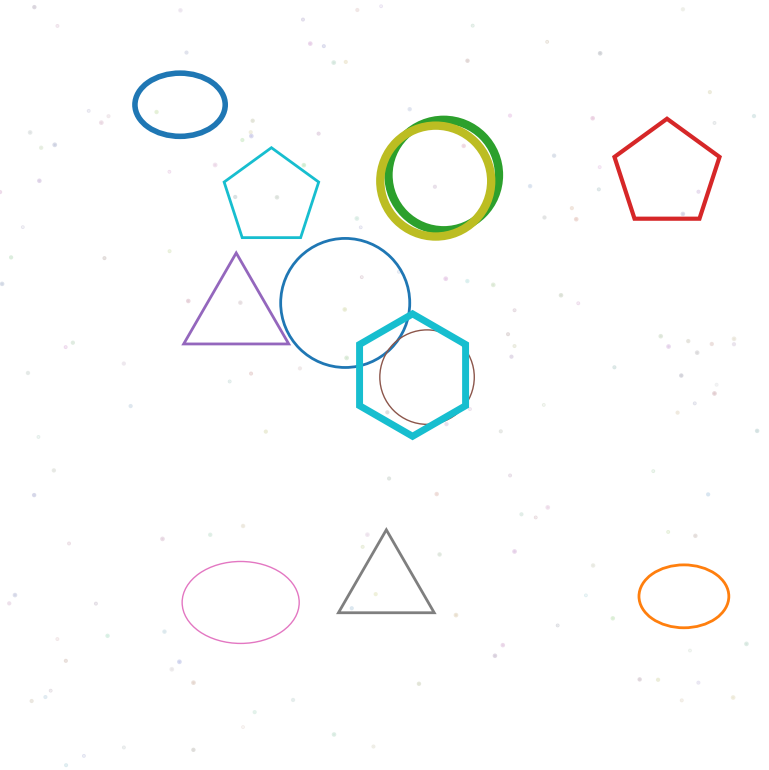[{"shape": "oval", "thickness": 2, "radius": 0.29, "center": [0.234, 0.864]}, {"shape": "circle", "thickness": 1, "radius": 0.42, "center": [0.448, 0.607]}, {"shape": "oval", "thickness": 1, "radius": 0.29, "center": [0.888, 0.226]}, {"shape": "circle", "thickness": 3, "radius": 0.36, "center": [0.576, 0.773]}, {"shape": "pentagon", "thickness": 1.5, "radius": 0.36, "center": [0.866, 0.774]}, {"shape": "triangle", "thickness": 1, "radius": 0.39, "center": [0.307, 0.593]}, {"shape": "circle", "thickness": 0.5, "radius": 0.31, "center": [0.555, 0.51]}, {"shape": "oval", "thickness": 0.5, "radius": 0.38, "center": [0.313, 0.218]}, {"shape": "triangle", "thickness": 1, "radius": 0.36, "center": [0.502, 0.24]}, {"shape": "circle", "thickness": 3, "radius": 0.36, "center": [0.566, 0.765]}, {"shape": "pentagon", "thickness": 1, "radius": 0.32, "center": [0.352, 0.744]}, {"shape": "hexagon", "thickness": 2.5, "radius": 0.4, "center": [0.536, 0.513]}]